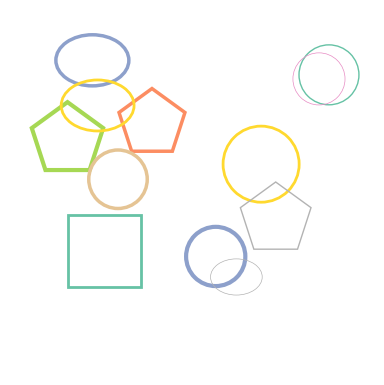[{"shape": "circle", "thickness": 1, "radius": 0.39, "center": [0.854, 0.806]}, {"shape": "square", "thickness": 2, "radius": 0.47, "center": [0.271, 0.348]}, {"shape": "pentagon", "thickness": 2.5, "radius": 0.45, "center": [0.395, 0.68]}, {"shape": "oval", "thickness": 2.5, "radius": 0.47, "center": [0.24, 0.843]}, {"shape": "circle", "thickness": 3, "radius": 0.38, "center": [0.56, 0.334]}, {"shape": "circle", "thickness": 0.5, "radius": 0.34, "center": [0.829, 0.795]}, {"shape": "pentagon", "thickness": 3, "radius": 0.49, "center": [0.175, 0.637]}, {"shape": "circle", "thickness": 2, "radius": 0.49, "center": [0.678, 0.574]}, {"shape": "oval", "thickness": 2, "radius": 0.47, "center": [0.254, 0.726]}, {"shape": "circle", "thickness": 2.5, "radius": 0.38, "center": [0.307, 0.534]}, {"shape": "pentagon", "thickness": 1, "radius": 0.48, "center": [0.716, 0.431]}, {"shape": "oval", "thickness": 0.5, "radius": 0.34, "center": [0.614, 0.281]}]